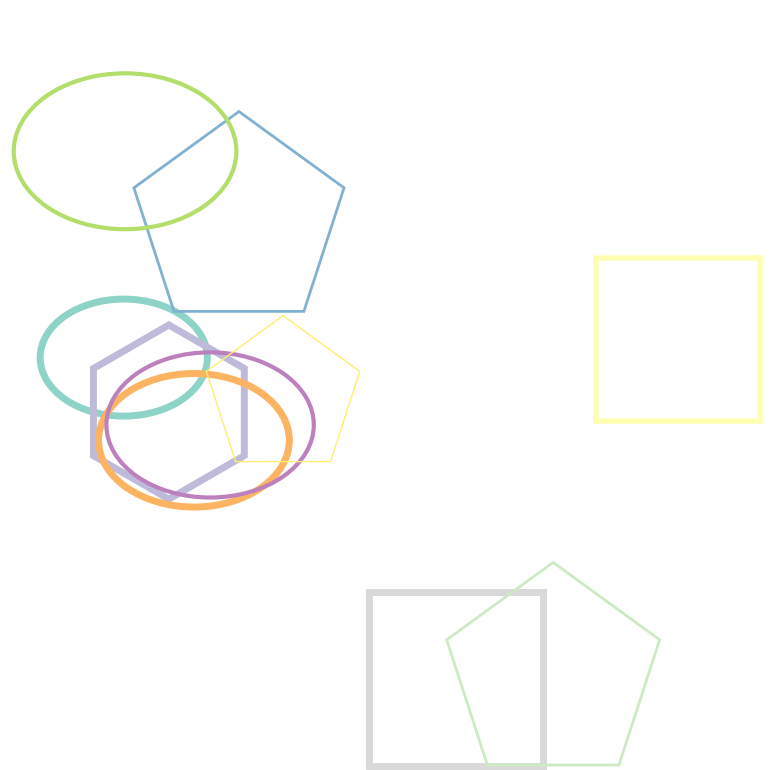[{"shape": "oval", "thickness": 2.5, "radius": 0.54, "center": [0.161, 0.536]}, {"shape": "square", "thickness": 2, "radius": 0.53, "center": [0.881, 0.559]}, {"shape": "hexagon", "thickness": 2.5, "radius": 0.57, "center": [0.219, 0.465]}, {"shape": "pentagon", "thickness": 1, "radius": 0.72, "center": [0.31, 0.712]}, {"shape": "oval", "thickness": 2.5, "radius": 0.62, "center": [0.252, 0.428]}, {"shape": "oval", "thickness": 1.5, "radius": 0.72, "center": [0.162, 0.804]}, {"shape": "square", "thickness": 2.5, "radius": 0.57, "center": [0.592, 0.118]}, {"shape": "oval", "thickness": 1.5, "radius": 0.67, "center": [0.273, 0.448]}, {"shape": "pentagon", "thickness": 1, "radius": 0.73, "center": [0.718, 0.124]}, {"shape": "pentagon", "thickness": 0.5, "radius": 0.52, "center": [0.368, 0.485]}]